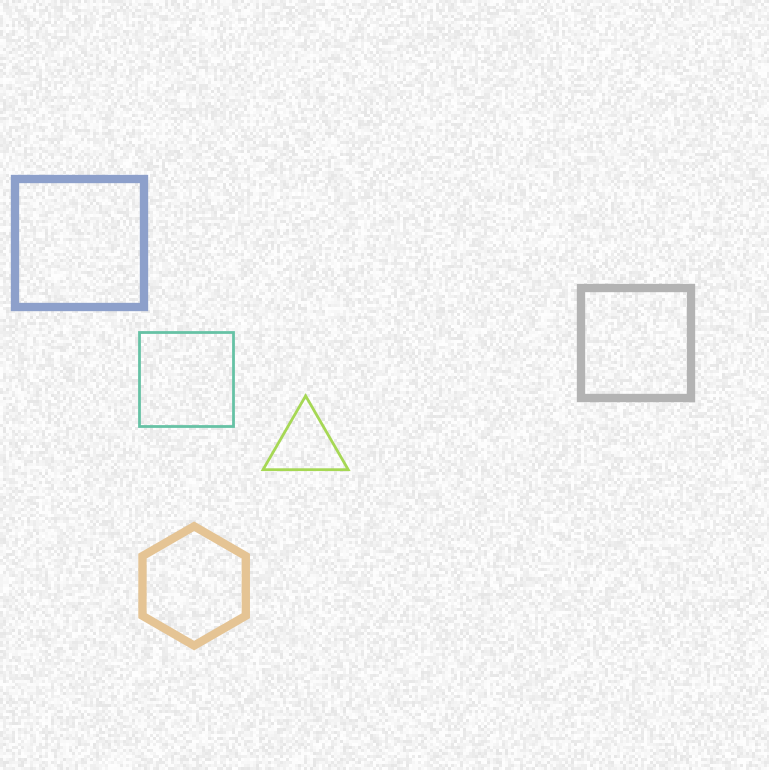[{"shape": "square", "thickness": 1, "radius": 0.31, "center": [0.241, 0.507]}, {"shape": "square", "thickness": 3, "radius": 0.42, "center": [0.103, 0.684]}, {"shape": "triangle", "thickness": 1, "radius": 0.32, "center": [0.397, 0.422]}, {"shape": "hexagon", "thickness": 3, "radius": 0.39, "center": [0.252, 0.239]}, {"shape": "square", "thickness": 3, "radius": 0.36, "center": [0.826, 0.555]}]